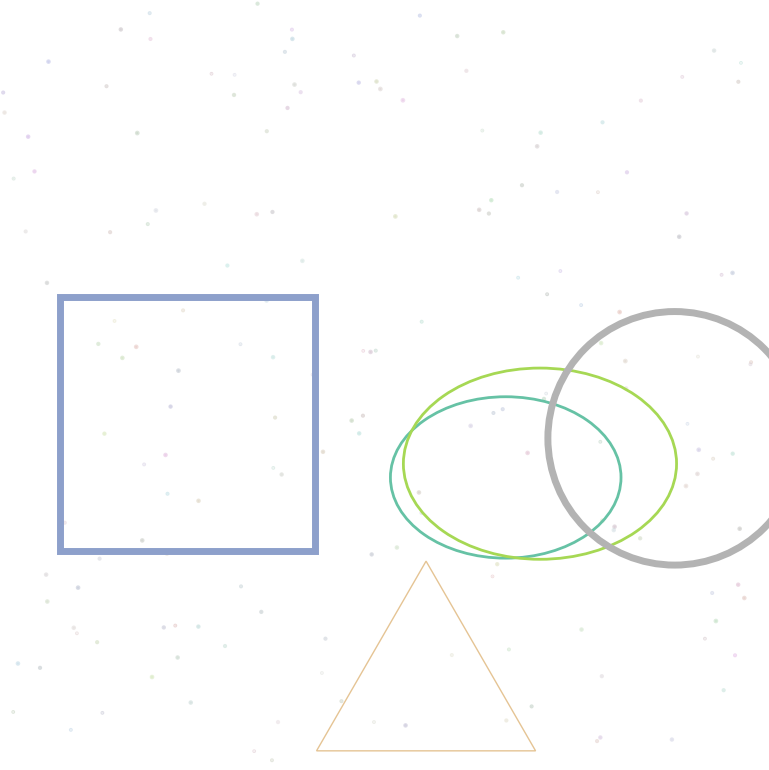[{"shape": "oval", "thickness": 1, "radius": 0.75, "center": [0.657, 0.38]}, {"shape": "square", "thickness": 2.5, "radius": 0.83, "center": [0.243, 0.449]}, {"shape": "oval", "thickness": 1, "radius": 0.89, "center": [0.701, 0.398]}, {"shape": "triangle", "thickness": 0.5, "radius": 0.82, "center": [0.553, 0.107]}, {"shape": "circle", "thickness": 2.5, "radius": 0.82, "center": [0.876, 0.431]}]